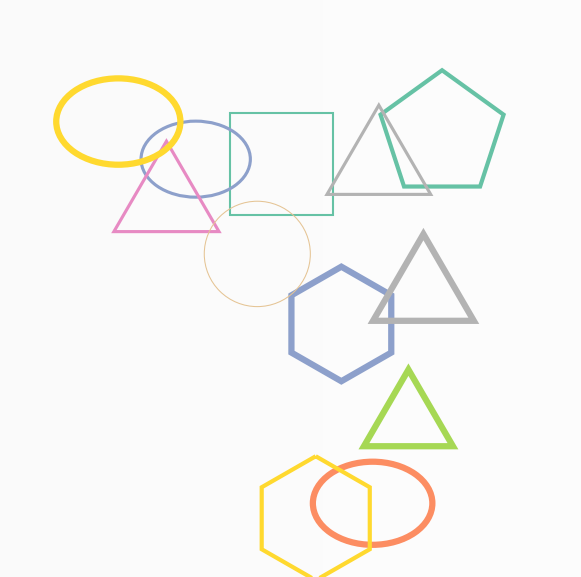[{"shape": "square", "thickness": 1, "radius": 0.44, "center": [0.485, 0.715]}, {"shape": "pentagon", "thickness": 2, "radius": 0.56, "center": [0.761, 0.766]}, {"shape": "oval", "thickness": 3, "radius": 0.51, "center": [0.641, 0.128]}, {"shape": "oval", "thickness": 1.5, "radius": 0.47, "center": [0.337, 0.724]}, {"shape": "hexagon", "thickness": 3, "radius": 0.5, "center": [0.587, 0.438]}, {"shape": "triangle", "thickness": 1.5, "radius": 0.52, "center": [0.286, 0.65]}, {"shape": "triangle", "thickness": 3, "radius": 0.44, "center": [0.703, 0.271]}, {"shape": "oval", "thickness": 3, "radius": 0.53, "center": [0.204, 0.789]}, {"shape": "hexagon", "thickness": 2, "radius": 0.54, "center": [0.543, 0.102]}, {"shape": "circle", "thickness": 0.5, "radius": 0.46, "center": [0.443, 0.559]}, {"shape": "triangle", "thickness": 3, "radius": 0.5, "center": [0.728, 0.494]}, {"shape": "triangle", "thickness": 1.5, "radius": 0.51, "center": [0.652, 0.714]}]